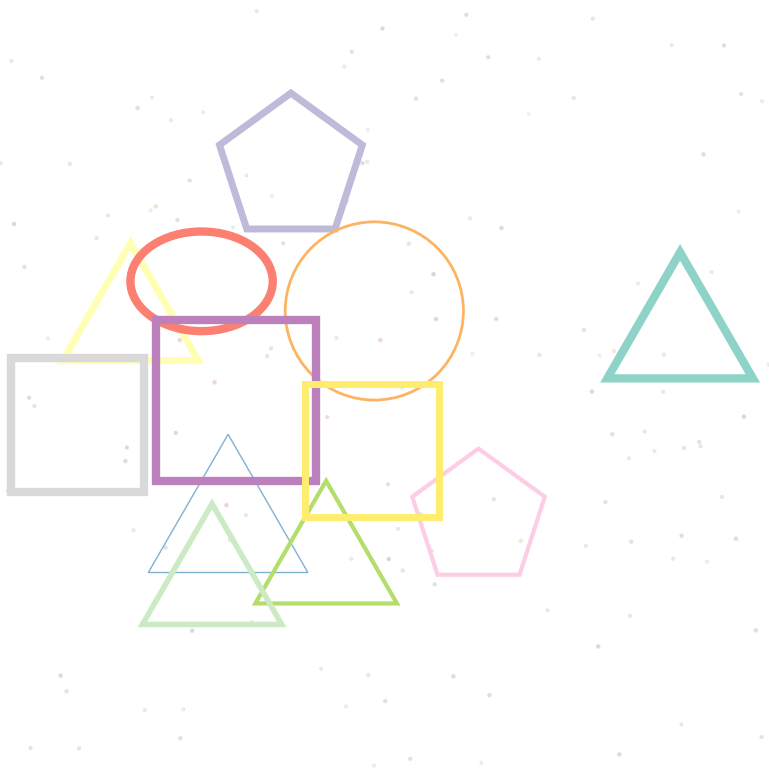[{"shape": "triangle", "thickness": 3, "radius": 0.55, "center": [0.883, 0.563]}, {"shape": "triangle", "thickness": 2.5, "radius": 0.51, "center": [0.169, 0.583]}, {"shape": "pentagon", "thickness": 2.5, "radius": 0.49, "center": [0.378, 0.782]}, {"shape": "oval", "thickness": 3, "radius": 0.46, "center": [0.262, 0.635]}, {"shape": "triangle", "thickness": 0.5, "radius": 0.6, "center": [0.296, 0.316]}, {"shape": "circle", "thickness": 1, "radius": 0.58, "center": [0.486, 0.596]}, {"shape": "triangle", "thickness": 1.5, "radius": 0.53, "center": [0.424, 0.269]}, {"shape": "pentagon", "thickness": 1.5, "radius": 0.45, "center": [0.621, 0.327]}, {"shape": "square", "thickness": 3, "radius": 0.43, "center": [0.101, 0.448]}, {"shape": "square", "thickness": 3, "radius": 0.52, "center": [0.306, 0.48]}, {"shape": "triangle", "thickness": 2, "radius": 0.52, "center": [0.275, 0.241]}, {"shape": "square", "thickness": 2.5, "radius": 0.43, "center": [0.483, 0.415]}]